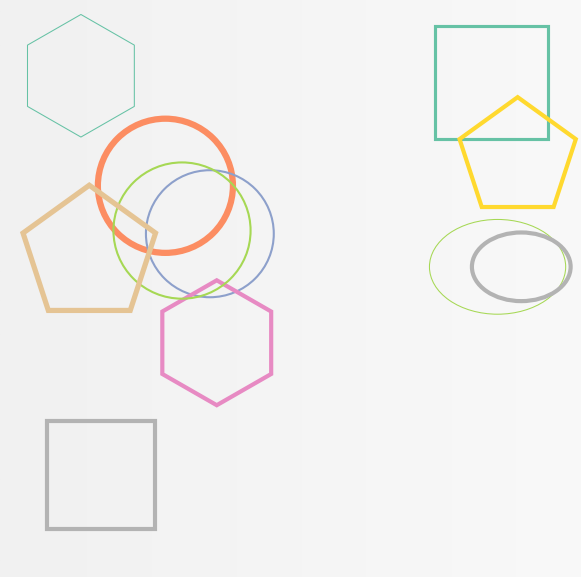[{"shape": "hexagon", "thickness": 0.5, "radius": 0.53, "center": [0.139, 0.868]}, {"shape": "square", "thickness": 1.5, "radius": 0.49, "center": [0.845, 0.856]}, {"shape": "circle", "thickness": 3, "radius": 0.58, "center": [0.285, 0.677]}, {"shape": "circle", "thickness": 1, "radius": 0.55, "center": [0.361, 0.594]}, {"shape": "hexagon", "thickness": 2, "radius": 0.54, "center": [0.373, 0.406]}, {"shape": "oval", "thickness": 0.5, "radius": 0.59, "center": [0.856, 0.537]}, {"shape": "circle", "thickness": 1, "radius": 0.59, "center": [0.313, 0.6]}, {"shape": "pentagon", "thickness": 2, "radius": 0.53, "center": [0.891, 0.726]}, {"shape": "pentagon", "thickness": 2.5, "radius": 0.6, "center": [0.154, 0.559]}, {"shape": "oval", "thickness": 2, "radius": 0.42, "center": [0.897, 0.537]}, {"shape": "square", "thickness": 2, "radius": 0.46, "center": [0.174, 0.177]}]